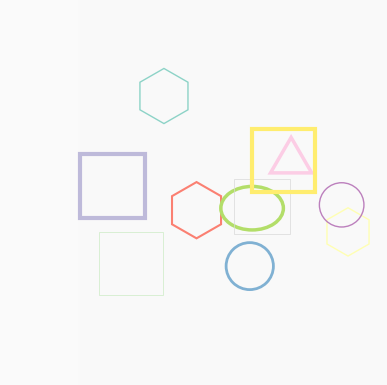[{"shape": "hexagon", "thickness": 1, "radius": 0.36, "center": [0.423, 0.751]}, {"shape": "hexagon", "thickness": 1, "radius": 0.31, "center": [0.898, 0.398]}, {"shape": "square", "thickness": 3, "radius": 0.42, "center": [0.29, 0.516]}, {"shape": "hexagon", "thickness": 1.5, "radius": 0.37, "center": [0.507, 0.454]}, {"shape": "circle", "thickness": 2, "radius": 0.31, "center": [0.645, 0.309]}, {"shape": "oval", "thickness": 2.5, "radius": 0.4, "center": [0.651, 0.459]}, {"shape": "triangle", "thickness": 2.5, "radius": 0.31, "center": [0.751, 0.582]}, {"shape": "square", "thickness": 0.5, "radius": 0.36, "center": [0.676, 0.464]}, {"shape": "circle", "thickness": 1, "radius": 0.29, "center": [0.882, 0.468]}, {"shape": "square", "thickness": 0.5, "radius": 0.41, "center": [0.338, 0.315]}, {"shape": "square", "thickness": 3, "radius": 0.41, "center": [0.732, 0.584]}]